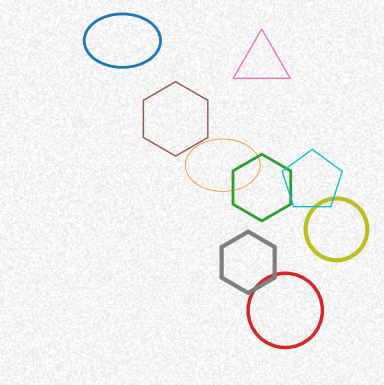[{"shape": "oval", "thickness": 2, "radius": 0.5, "center": [0.318, 0.894]}, {"shape": "oval", "thickness": 0.5, "radius": 0.49, "center": [0.579, 0.571]}, {"shape": "hexagon", "thickness": 2, "radius": 0.43, "center": [0.68, 0.513]}, {"shape": "circle", "thickness": 2.5, "radius": 0.48, "center": [0.741, 0.194]}, {"shape": "hexagon", "thickness": 1, "radius": 0.48, "center": [0.456, 0.691]}, {"shape": "triangle", "thickness": 1, "radius": 0.43, "center": [0.68, 0.839]}, {"shape": "hexagon", "thickness": 3, "radius": 0.4, "center": [0.645, 0.319]}, {"shape": "circle", "thickness": 3, "radius": 0.4, "center": [0.874, 0.404]}, {"shape": "pentagon", "thickness": 1, "radius": 0.41, "center": [0.811, 0.53]}]